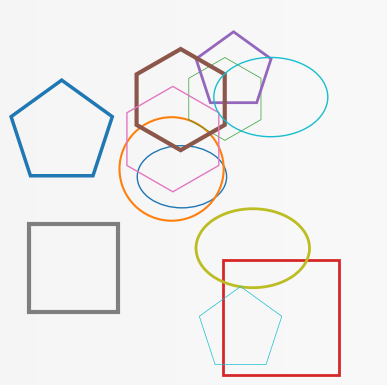[{"shape": "pentagon", "thickness": 2.5, "radius": 0.69, "center": [0.159, 0.655]}, {"shape": "oval", "thickness": 1, "radius": 0.58, "center": [0.469, 0.541]}, {"shape": "circle", "thickness": 1.5, "radius": 0.67, "center": [0.443, 0.561]}, {"shape": "hexagon", "thickness": 0.5, "radius": 0.54, "center": [0.58, 0.743]}, {"shape": "square", "thickness": 2, "radius": 0.75, "center": [0.725, 0.175]}, {"shape": "pentagon", "thickness": 2, "radius": 0.51, "center": [0.603, 0.816]}, {"shape": "hexagon", "thickness": 3, "radius": 0.66, "center": [0.466, 0.741]}, {"shape": "hexagon", "thickness": 1, "radius": 0.68, "center": [0.446, 0.639]}, {"shape": "square", "thickness": 3, "radius": 0.58, "center": [0.19, 0.304]}, {"shape": "oval", "thickness": 2, "radius": 0.73, "center": [0.652, 0.355]}, {"shape": "oval", "thickness": 1, "radius": 0.74, "center": [0.699, 0.748]}, {"shape": "pentagon", "thickness": 0.5, "radius": 0.56, "center": [0.621, 0.144]}]